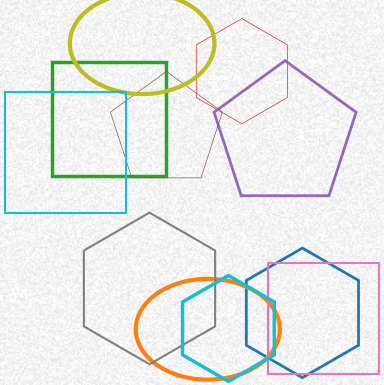[{"shape": "hexagon", "thickness": 2, "radius": 0.84, "center": [0.785, 0.187]}, {"shape": "oval", "thickness": 3, "radius": 0.94, "center": [0.54, 0.145]}, {"shape": "square", "thickness": 2.5, "radius": 0.74, "center": [0.283, 0.69]}, {"shape": "hexagon", "thickness": 0.5, "radius": 0.68, "center": [0.628, 0.815]}, {"shape": "pentagon", "thickness": 2, "radius": 0.97, "center": [0.74, 0.649]}, {"shape": "pentagon", "thickness": 0.5, "radius": 0.76, "center": [0.432, 0.662]}, {"shape": "square", "thickness": 1.5, "radius": 0.72, "center": [0.839, 0.172]}, {"shape": "hexagon", "thickness": 1.5, "radius": 0.98, "center": [0.388, 0.251]}, {"shape": "oval", "thickness": 3, "radius": 0.94, "center": [0.369, 0.887]}, {"shape": "hexagon", "thickness": 2.5, "radius": 0.69, "center": [0.593, 0.147]}, {"shape": "square", "thickness": 1.5, "radius": 0.78, "center": [0.17, 0.604]}]